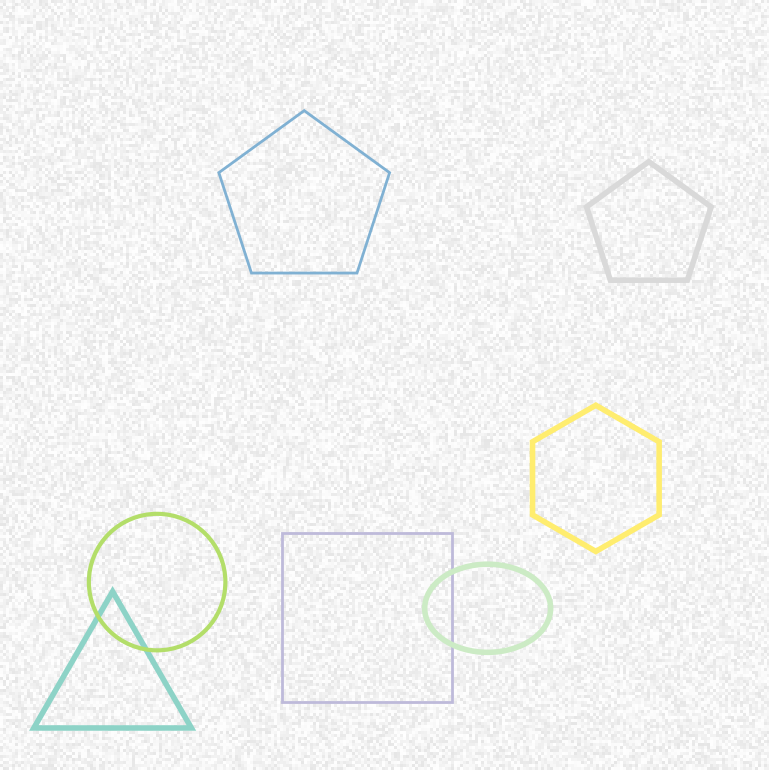[{"shape": "triangle", "thickness": 2, "radius": 0.59, "center": [0.146, 0.114]}, {"shape": "square", "thickness": 1, "radius": 0.55, "center": [0.477, 0.198]}, {"shape": "pentagon", "thickness": 1, "radius": 0.58, "center": [0.395, 0.74]}, {"shape": "circle", "thickness": 1.5, "radius": 0.44, "center": [0.204, 0.244]}, {"shape": "pentagon", "thickness": 2, "radius": 0.43, "center": [0.843, 0.705]}, {"shape": "oval", "thickness": 2, "radius": 0.41, "center": [0.633, 0.21]}, {"shape": "hexagon", "thickness": 2, "radius": 0.47, "center": [0.774, 0.379]}]